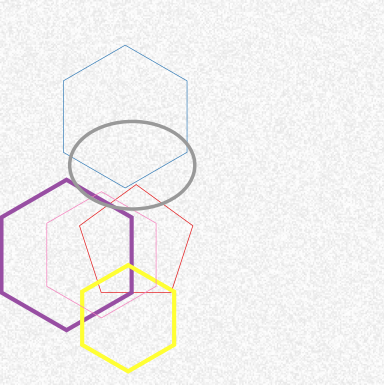[{"shape": "pentagon", "thickness": 0.5, "radius": 0.77, "center": [0.354, 0.366]}, {"shape": "hexagon", "thickness": 0.5, "radius": 0.93, "center": [0.325, 0.697]}, {"shape": "hexagon", "thickness": 3, "radius": 0.98, "center": [0.173, 0.338]}, {"shape": "hexagon", "thickness": 3, "radius": 0.69, "center": [0.333, 0.173]}, {"shape": "hexagon", "thickness": 0.5, "radius": 0.82, "center": [0.263, 0.338]}, {"shape": "oval", "thickness": 2.5, "radius": 0.81, "center": [0.343, 0.571]}]